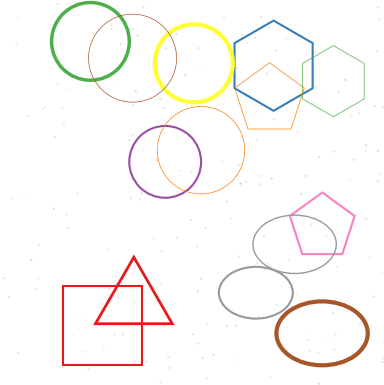[{"shape": "square", "thickness": 1.5, "radius": 0.52, "center": [0.266, 0.155]}, {"shape": "triangle", "thickness": 2, "radius": 0.58, "center": [0.348, 0.217]}, {"shape": "hexagon", "thickness": 1.5, "radius": 0.59, "center": [0.711, 0.829]}, {"shape": "hexagon", "thickness": 0.5, "radius": 0.46, "center": [0.866, 0.789]}, {"shape": "circle", "thickness": 2.5, "radius": 0.5, "center": [0.235, 0.892]}, {"shape": "circle", "thickness": 1.5, "radius": 0.47, "center": [0.429, 0.58]}, {"shape": "pentagon", "thickness": 0.5, "radius": 0.48, "center": [0.7, 0.742]}, {"shape": "circle", "thickness": 0.5, "radius": 0.57, "center": [0.522, 0.61]}, {"shape": "circle", "thickness": 3, "radius": 0.51, "center": [0.503, 0.835]}, {"shape": "circle", "thickness": 0.5, "radius": 0.57, "center": [0.344, 0.849]}, {"shape": "oval", "thickness": 3, "radius": 0.59, "center": [0.837, 0.134]}, {"shape": "pentagon", "thickness": 1.5, "radius": 0.44, "center": [0.837, 0.412]}, {"shape": "oval", "thickness": 1.5, "radius": 0.48, "center": [0.665, 0.24]}, {"shape": "oval", "thickness": 1, "radius": 0.54, "center": [0.765, 0.365]}]